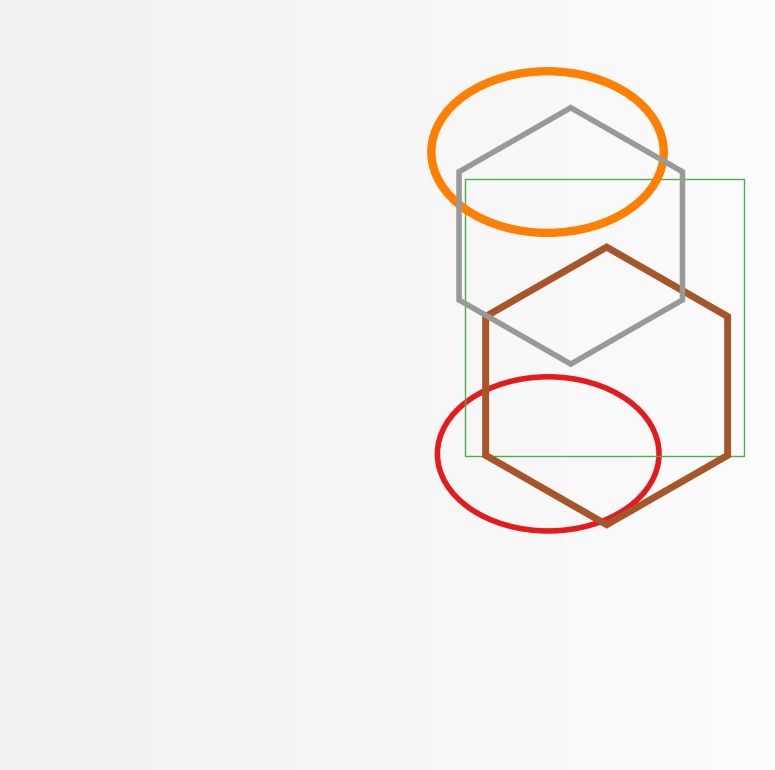[{"shape": "oval", "thickness": 2, "radius": 0.71, "center": [0.707, 0.411]}, {"shape": "square", "thickness": 0.5, "radius": 0.9, "center": [0.78, 0.588]}, {"shape": "oval", "thickness": 3, "radius": 0.75, "center": [0.707, 0.803]}, {"shape": "hexagon", "thickness": 2.5, "radius": 0.9, "center": [0.783, 0.499]}, {"shape": "hexagon", "thickness": 2, "radius": 0.83, "center": [0.736, 0.694]}]